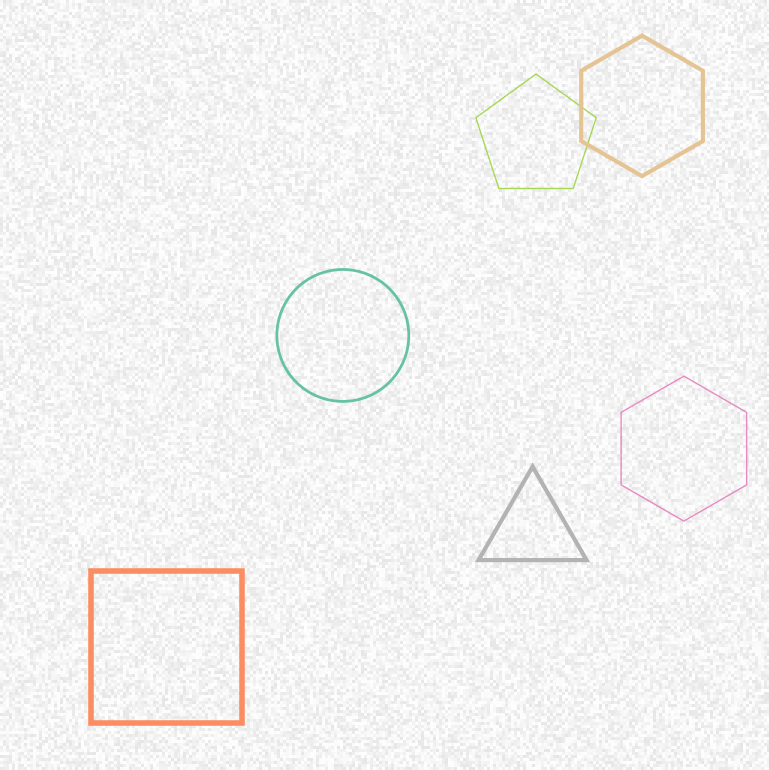[{"shape": "circle", "thickness": 1, "radius": 0.43, "center": [0.445, 0.564]}, {"shape": "square", "thickness": 2, "radius": 0.49, "center": [0.216, 0.16]}, {"shape": "hexagon", "thickness": 0.5, "radius": 0.47, "center": [0.888, 0.417]}, {"shape": "pentagon", "thickness": 0.5, "radius": 0.41, "center": [0.696, 0.822]}, {"shape": "hexagon", "thickness": 1.5, "radius": 0.46, "center": [0.834, 0.862]}, {"shape": "triangle", "thickness": 1.5, "radius": 0.4, "center": [0.692, 0.313]}]